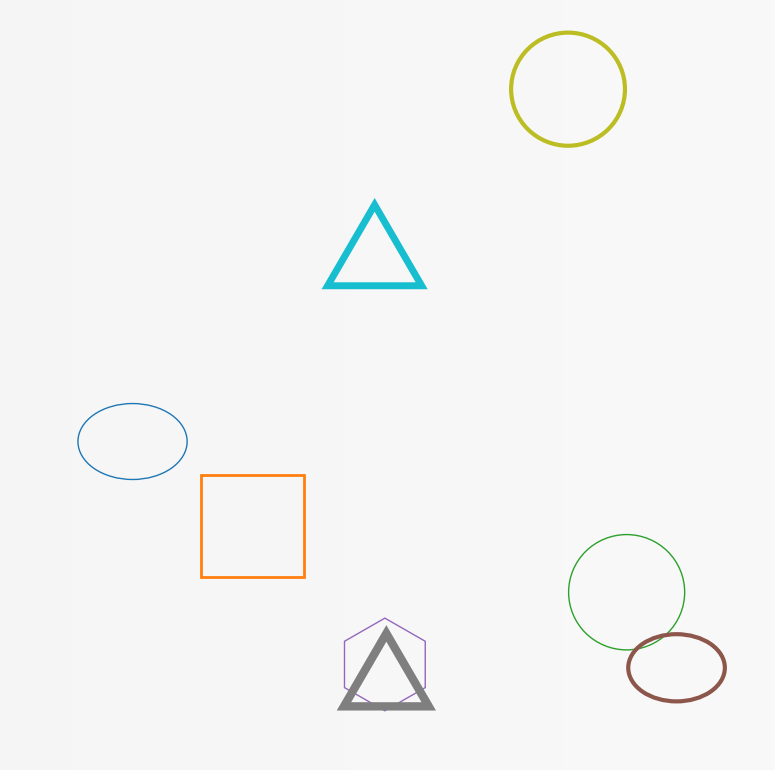[{"shape": "oval", "thickness": 0.5, "radius": 0.35, "center": [0.171, 0.427]}, {"shape": "square", "thickness": 1, "radius": 0.33, "center": [0.325, 0.317]}, {"shape": "circle", "thickness": 0.5, "radius": 0.37, "center": [0.809, 0.231]}, {"shape": "hexagon", "thickness": 0.5, "radius": 0.3, "center": [0.497, 0.137]}, {"shape": "oval", "thickness": 1.5, "radius": 0.31, "center": [0.873, 0.133]}, {"shape": "triangle", "thickness": 3, "radius": 0.32, "center": [0.499, 0.114]}, {"shape": "circle", "thickness": 1.5, "radius": 0.37, "center": [0.733, 0.884]}, {"shape": "triangle", "thickness": 2.5, "radius": 0.35, "center": [0.483, 0.664]}]